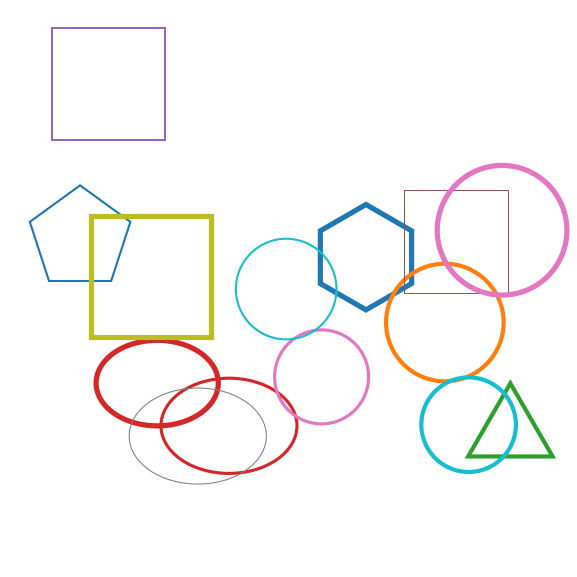[{"shape": "hexagon", "thickness": 2.5, "radius": 0.46, "center": [0.634, 0.554]}, {"shape": "pentagon", "thickness": 1, "radius": 0.46, "center": [0.139, 0.587]}, {"shape": "circle", "thickness": 2, "radius": 0.51, "center": [0.77, 0.441]}, {"shape": "triangle", "thickness": 2, "radius": 0.42, "center": [0.884, 0.251]}, {"shape": "oval", "thickness": 1.5, "radius": 0.59, "center": [0.397, 0.262]}, {"shape": "oval", "thickness": 2.5, "radius": 0.53, "center": [0.272, 0.336]}, {"shape": "square", "thickness": 1, "radius": 0.49, "center": [0.188, 0.854]}, {"shape": "square", "thickness": 0.5, "radius": 0.45, "center": [0.79, 0.581]}, {"shape": "circle", "thickness": 2.5, "radius": 0.56, "center": [0.869, 0.6]}, {"shape": "circle", "thickness": 1.5, "radius": 0.41, "center": [0.557, 0.347]}, {"shape": "oval", "thickness": 0.5, "radius": 0.59, "center": [0.342, 0.244]}, {"shape": "square", "thickness": 2.5, "radius": 0.52, "center": [0.262, 0.521]}, {"shape": "circle", "thickness": 2, "radius": 0.41, "center": [0.811, 0.264]}, {"shape": "circle", "thickness": 1, "radius": 0.44, "center": [0.496, 0.499]}]